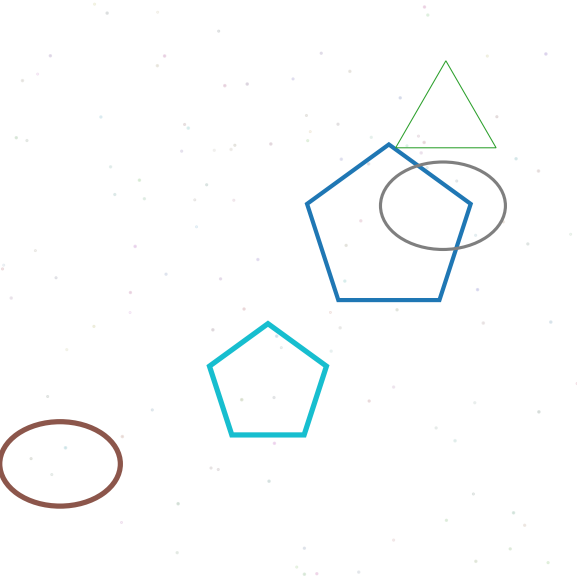[{"shape": "pentagon", "thickness": 2, "radius": 0.74, "center": [0.673, 0.6]}, {"shape": "triangle", "thickness": 0.5, "radius": 0.5, "center": [0.772, 0.793]}, {"shape": "oval", "thickness": 2.5, "radius": 0.52, "center": [0.104, 0.196]}, {"shape": "oval", "thickness": 1.5, "radius": 0.54, "center": [0.767, 0.643]}, {"shape": "pentagon", "thickness": 2.5, "radius": 0.53, "center": [0.464, 0.332]}]